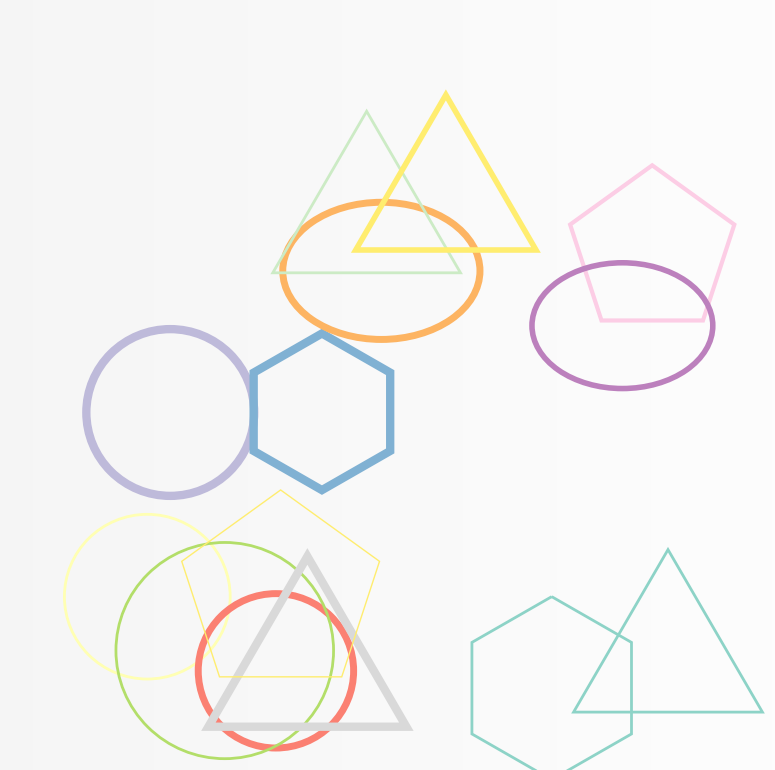[{"shape": "hexagon", "thickness": 1, "radius": 0.59, "center": [0.712, 0.106]}, {"shape": "triangle", "thickness": 1, "radius": 0.7, "center": [0.862, 0.146]}, {"shape": "circle", "thickness": 1, "radius": 0.53, "center": [0.19, 0.225]}, {"shape": "circle", "thickness": 3, "radius": 0.54, "center": [0.22, 0.464]}, {"shape": "circle", "thickness": 2.5, "radius": 0.5, "center": [0.356, 0.129]}, {"shape": "hexagon", "thickness": 3, "radius": 0.51, "center": [0.415, 0.465]}, {"shape": "oval", "thickness": 2.5, "radius": 0.64, "center": [0.492, 0.648]}, {"shape": "circle", "thickness": 1, "radius": 0.7, "center": [0.29, 0.155]}, {"shape": "pentagon", "thickness": 1.5, "radius": 0.56, "center": [0.842, 0.674]}, {"shape": "triangle", "thickness": 3, "radius": 0.74, "center": [0.397, 0.13]}, {"shape": "oval", "thickness": 2, "radius": 0.58, "center": [0.803, 0.577]}, {"shape": "triangle", "thickness": 1, "radius": 0.7, "center": [0.473, 0.716]}, {"shape": "pentagon", "thickness": 0.5, "radius": 0.67, "center": [0.362, 0.23]}, {"shape": "triangle", "thickness": 2, "radius": 0.67, "center": [0.575, 0.742]}]